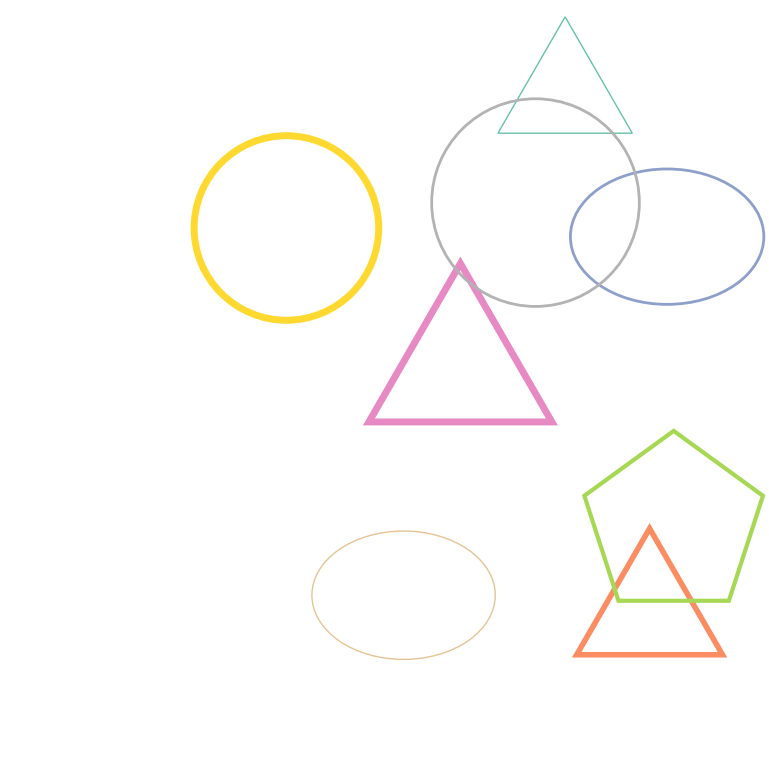[{"shape": "triangle", "thickness": 0.5, "radius": 0.5, "center": [0.734, 0.877]}, {"shape": "triangle", "thickness": 2, "radius": 0.55, "center": [0.844, 0.204]}, {"shape": "oval", "thickness": 1, "radius": 0.63, "center": [0.866, 0.693]}, {"shape": "triangle", "thickness": 2.5, "radius": 0.69, "center": [0.598, 0.521]}, {"shape": "pentagon", "thickness": 1.5, "radius": 0.61, "center": [0.875, 0.318]}, {"shape": "circle", "thickness": 2.5, "radius": 0.6, "center": [0.372, 0.704]}, {"shape": "oval", "thickness": 0.5, "radius": 0.6, "center": [0.524, 0.227]}, {"shape": "circle", "thickness": 1, "radius": 0.67, "center": [0.695, 0.737]}]